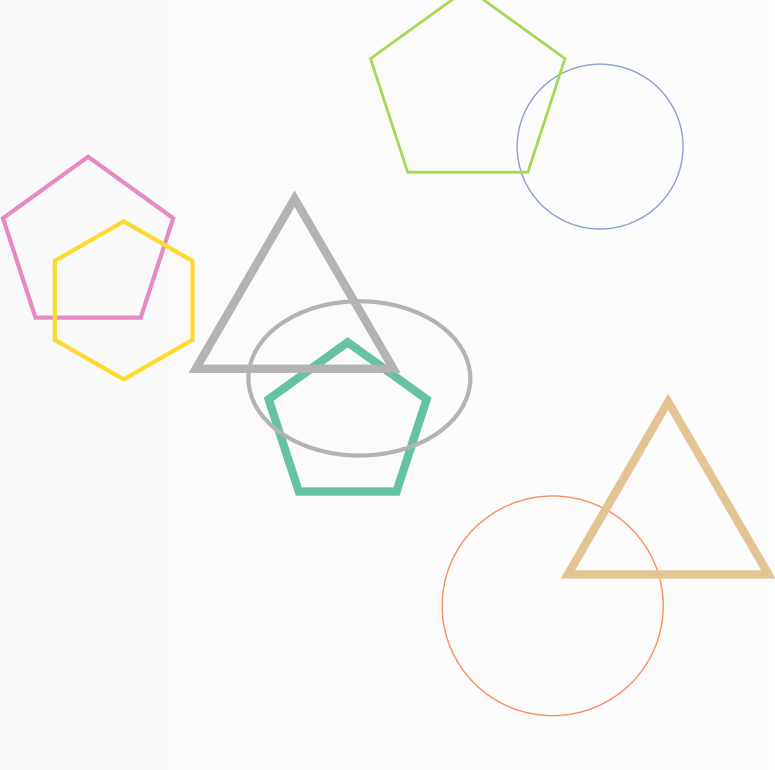[{"shape": "pentagon", "thickness": 3, "radius": 0.54, "center": [0.449, 0.448]}, {"shape": "circle", "thickness": 0.5, "radius": 0.71, "center": [0.713, 0.213]}, {"shape": "circle", "thickness": 0.5, "radius": 0.54, "center": [0.774, 0.81]}, {"shape": "pentagon", "thickness": 1.5, "radius": 0.58, "center": [0.114, 0.681]}, {"shape": "pentagon", "thickness": 1, "radius": 0.66, "center": [0.604, 0.883]}, {"shape": "hexagon", "thickness": 1.5, "radius": 0.51, "center": [0.16, 0.61]}, {"shape": "triangle", "thickness": 3, "radius": 0.75, "center": [0.862, 0.329]}, {"shape": "triangle", "thickness": 3, "radius": 0.74, "center": [0.38, 0.595]}, {"shape": "oval", "thickness": 1.5, "radius": 0.72, "center": [0.464, 0.509]}]